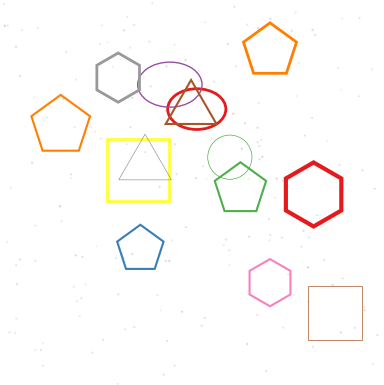[{"shape": "hexagon", "thickness": 3, "radius": 0.42, "center": [0.815, 0.495]}, {"shape": "oval", "thickness": 2, "radius": 0.38, "center": [0.511, 0.717]}, {"shape": "pentagon", "thickness": 1.5, "radius": 0.32, "center": [0.365, 0.353]}, {"shape": "circle", "thickness": 0.5, "radius": 0.29, "center": [0.597, 0.592]}, {"shape": "pentagon", "thickness": 1.5, "radius": 0.35, "center": [0.625, 0.508]}, {"shape": "oval", "thickness": 1, "radius": 0.42, "center": [0.441, 0.78]}, {"shape": "pentagon", "thickness": 1.5, "radius": 0.4, "center": [0.158, 0.673]}, {"shape": "pentagon", "thickness": 2, "radius": 0.36, "center": [0.701, 0.868]}, {"shape": "square", "thickness": 2, "radius": 0.4, "center": [0.358, 0.559]}, {"shape": "triangle", "thickness": 1.5, "radius": 0.38, "center": [0.496, 0.716]}, {"shape": "square", "thickness": 0.5, "radius": 0.35, "center": [0.87, 0.186]}, {"shape": "hexagon", "thickness": 1.5, "radius": 0.31, "center": [0.701, 0.266]}, {"shape": "hexagon", "thickness": 2, "radius": 0.32, "center": [0.307, 0.798]}, {"shape": "triangle", "thickness": 0.5, "radius": 0.4, "center": [0.377, 0.572]}]